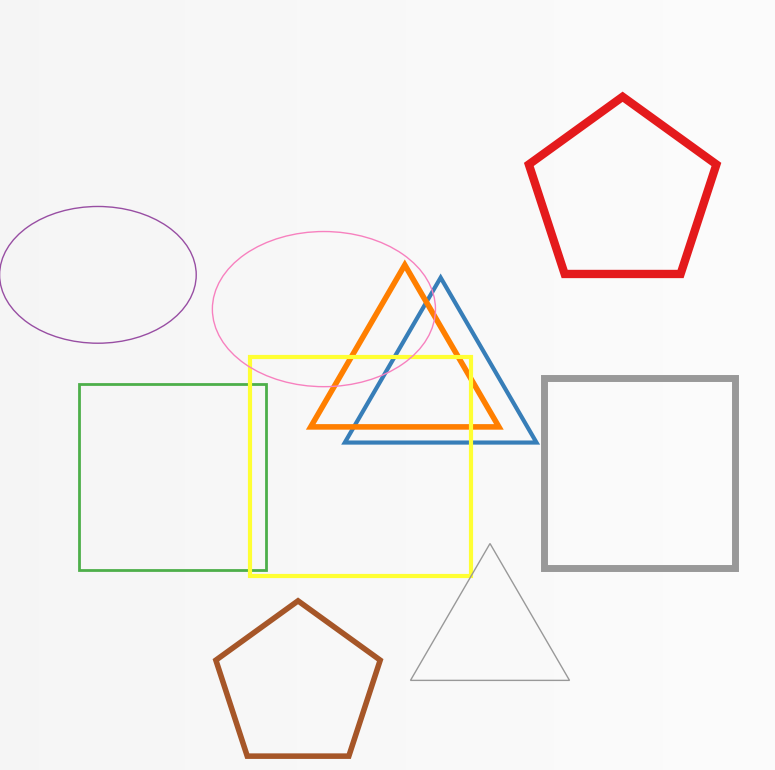[{"shape": "pentagon", "thickness": 3, "radius": 0.64, "center": [0.803, 0.747]}, {"shape": "triangle", "thickness": 1.5, "radius": 0.71, "center": [0.569, 0.497]}, {"shape": "square", "thickness": 1, "radius": 0.6, "center": [0.223, 0.38]}, {"shape": "oval", "thickness": 0.5, "radius": 0.63, "center": [0.126, 0.643]}, {"shape": "triangle", "thickness": 2, "radius": 0.7, "center": [0.522, 0.516]}, {"shape": "square", "thickness": 1.5, "radius": 0.71, "center": [0.465, 0.394]}, {"shape": "pentagon", "thickness": 2, "radius": 0.56, "center": [0.385, 0.108]}, {"shape": "oval", "thickness": 0.5, "radius": 0.72, "center": [0.418, 0.599]}, {"shape": "triangle", "thickness": 0.5, "radius": 0.59, "center": [0.632, 0.176]}, {"shape": "square", "thickness": 2.5, "radius": 0.62, "center": [0.825, 0.386]}]